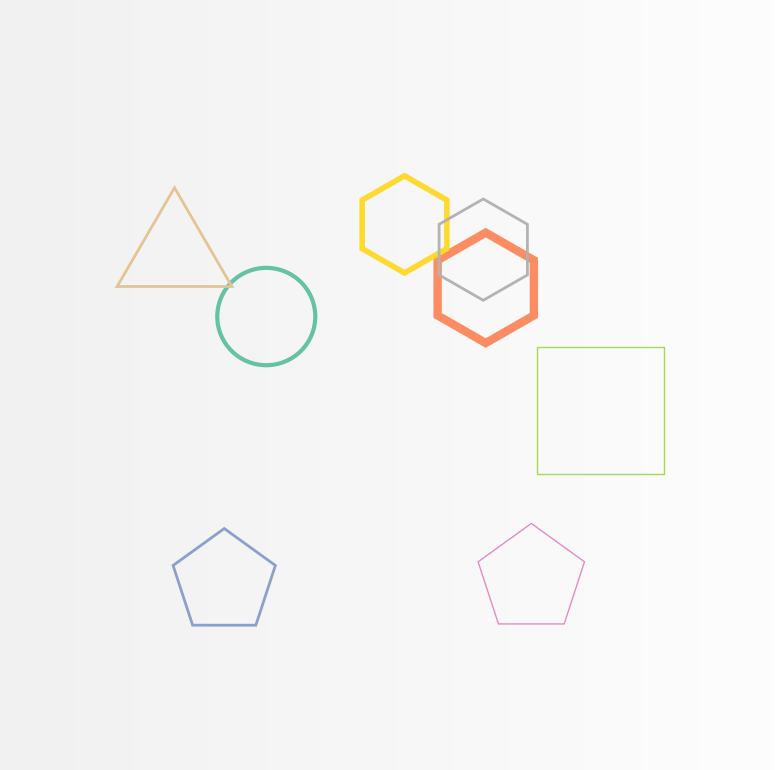[{"shape": "circle", "thickness": 1.5, "radius": 0.32, "center": [0.344, 0.589]}, {"shape": "hexagon", "thickness": 3, "radius": 0.36, "center": [0.627, 0.626]}, {"shape": "pentagon", "thickness": 1, "radius": 0.35, "center": [0.289, 0.244]}, {"shape": "pentagon", "thickness": 0.5, "radius": 0.36, "center": [0.686, 0.248]}, {"shape": "square", "thickness": 0.5, "radius": 0.41, "center": [0.775, 0.468]}, {"shape": "hexagon", "thickness": 2, "radius": 0.32, "center": [0.522, 0.709]}, {"shape": "triangle", "thickness": 1, "radius": 0.43, "center": [0.225, 0.671]}, {"shape": "hexagon", "thickness": 1, "radius": 0.33, "center": [0.624, 0.676]}]